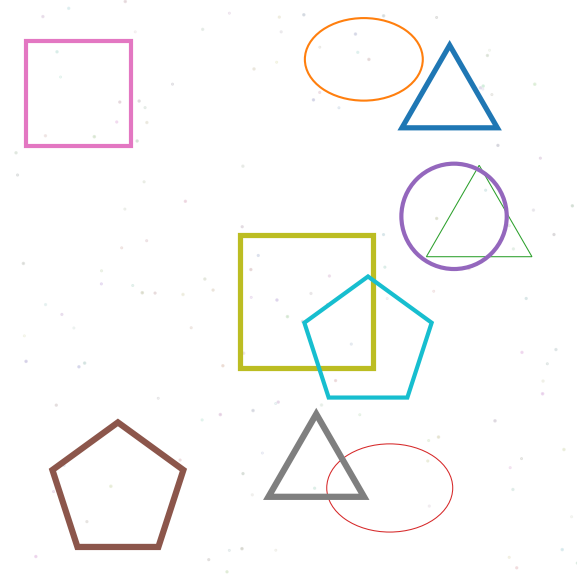[{"shape": "triangle", "thickness": 2.5, "radius": 0.48, "center": [0.779, 0.825]}, {"shape": "oval", "thickness": 1, "radius": 0.51, "center": [0.63, 0.896]}, {"shape": "triangle", "thickness": 0.5, "radius": 0.53, "center": [0.83, 0.607]}, {"shape": "oval", "thickness": 0.5, "radius": 0.55, "center": [0.675, 0.154]}, {"shape": "circle", "thickness": 2, "radius": 0.46, "center": [0.786, 0.625]}, {"shape": "pentagon", "thickness": 3, "radius": 0.6, "center": [0.204, 0.148]}, {"shape": "square", "thickness": 2, "radius": 0.45, "center": [0.137, 0.838]}, {"shape": "triangle", "thickness": 3, "radius": 0.48, "center": [0.548, 0.187]}, {"shape": "square", "thickness": 2.5, "radius": 0.57, "center": [0.531, 0.477]}, {"shape": "pentagon", "thickness": 2, "radius": 0.58, "center": [0.637, 0.404]}]